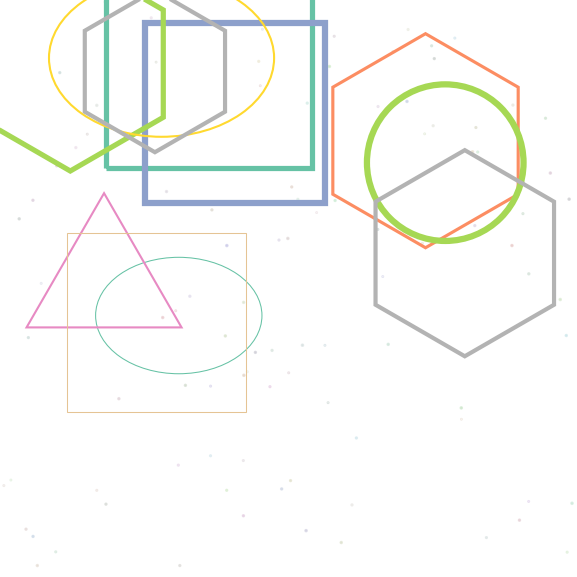[{"shape": "square", "thickness": 2.5, "radius": 0.89, "center": [0.362, 0.886]}, {"shape": "oval", "thickness": 0.5, "radius": 0.72, "center": [0.31, 0.453]}, {"shape": "hexagon", "thickness": 1.5, "radius": 0.93, "center": [0.737, 0.755]}, {"shape": "square", "thickness": 3, "radius": 0.78, "center": [0.406, 0.803]}, {"shape": "triangle", "thickness": 1, "radius": 0.77, "center": [0.18, 0.51]}, {"shape": "circle", "thickness": 3, "radius": 0.68, "center": [0.771, 0.717]}, {"shape": "hexagon", "thickness": 2.5, "radius": 0.93, "center": [0.122, 0.889]}, {"shape": "oval", "thickness": 1, "radius": 0.97, "center": [0.28, 0.899]}, {"shape": "square", "thickness": 0.5, "radius": 0.77, "center": [0.27, 0.44]}, {"shape": "hexagon", "thickness": 2, "radius": 0.89, "center": [0.805, 0.561]}, {"shape": "hexagon", "thickness": 2, "radius": 0.7, "center": [0.268, 0.876]}]